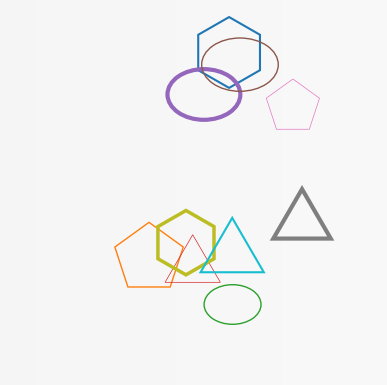[{"shape": "hexagon", "thickness": 1.5, "radius": 0.46, "center": [0.591, 0.864]}, {"shape": "pentagon", "thickness": 1, "radius": 0.46, "center": [0.385, 0.33]}, {"shape": "oval", "thickness": 1, "radius": 0.37, "center": [0.6, 0.209]}, {"shape": "triangle", "thickness": 0.5, "radius": 0.41, "center": [0.497, 0.308]}, {"shape": "oval", "thickness": 3, "radius": 0.47, "center": [0.526, 0.755]}, {"shape": "oval", "thickness": 1, "radius": 0.49, "center": [0.619, 0.832]}, {"shape": "pentagon", "thickness": 0.5, "radius": 0.36, "center": [0.756, 0.723]}, {"shape": "triangle", "thickness": 3, "radius": 0.43, "center": [0.779, 0.423]}, {"shape": "hexagon", "thickness": 2.5, "radius": 0.42, "center": [0.48, 0.37]}, {"shape": "triangle", "thickness": 1.5, "radius": 0.47, "center": [0.599, 0.34]}]